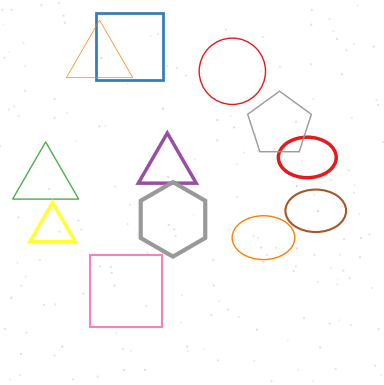[{"shape": "circle", "thickness": 1, "radius": 0.43, "center": [0.603, 0.815]}, {"shape": "oval", "thickness": 2.5, "radius": 0.38, "center": [0.798, 0.591]}, {"shape": "square", "thickness": 2, "radius": 0.43, "center": [0.336, 0.88]}, {"shape": "triangle", "thickness": 1, "radius": 0.5, "center": [0.119, 0.532]}, {"shape": "triangle", "thickness": 2.5, "radius": 0.43, "center": [0.435, 0.568]}, {"shape": "oval", "thickness": 1, "radius": 0.41, "center": [0.684, 0.383]}, {"shape": "triangle", "thickness": 0.5, "radius": 0.5, "center": [0.259, 0.848]}, {"shape": "triangle", "thickness": 2.5, "radius": 0.34, "center": [0.137, 0.406]}, {"shape": "oval", "thickness": 1.5, "radius": 0.39, "center": [0.82, 0.453]}, {"shape": "square", "thickness": 1.5, "radius": 0.47, "center": [0.327, 0.245]}, {"shape": "hexagon", "thickness": 3, "radius": 0.48, "center": [0.449, 0.43]}, {"shape": "pentagon", "thickness": 1, "radius": 0.43, "center": [0.726, 0.676]}]